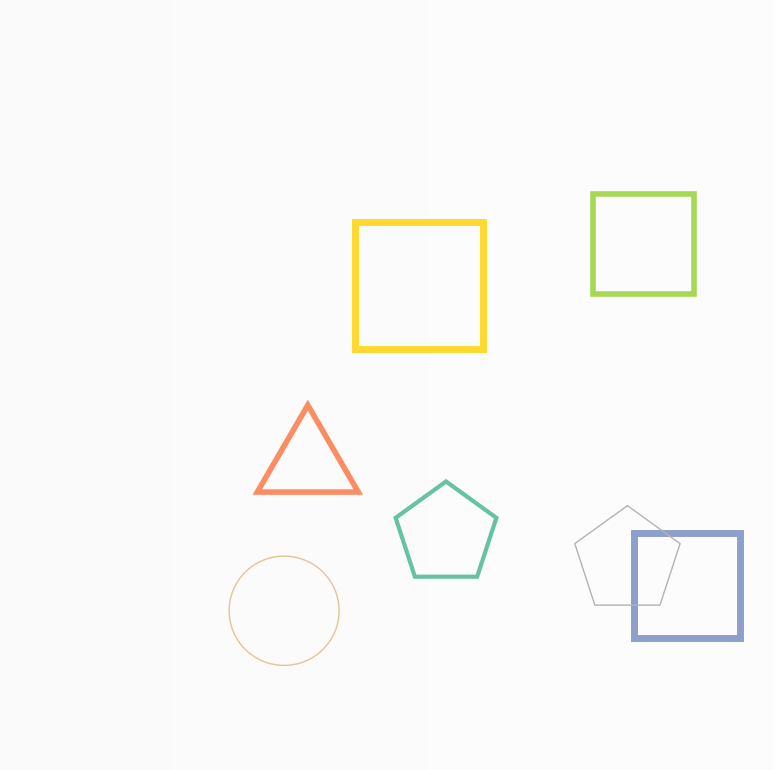[{"shape": "pentagon", "thickness": 1.5, "radius": 0.34, "center": [0.575, 0.306]}, {"shape": "triangle", "thickness": 2, "radius": 0.38, "center": [0.397, 0.399]}, {"shape": "square", "thickness": 2.5, "radius": 0.34, "center": [0.886, 0.24]}, {"shape": "square", "thickness": 2, "radius": 0.33, "center": [0.831, 0.683]}, {"shape": "square", "thickness": 2.5, "radius": 0.41, "center": [0.54, 0.629]}, {"shape": "circle", "thickness": 0.5, "radius": 0.35, "center": [0.367, 0.207]}, {"shape": "pentagon", "thickness": 0.5, "radius": 0.36, "center": [0.81, 0.272]}]